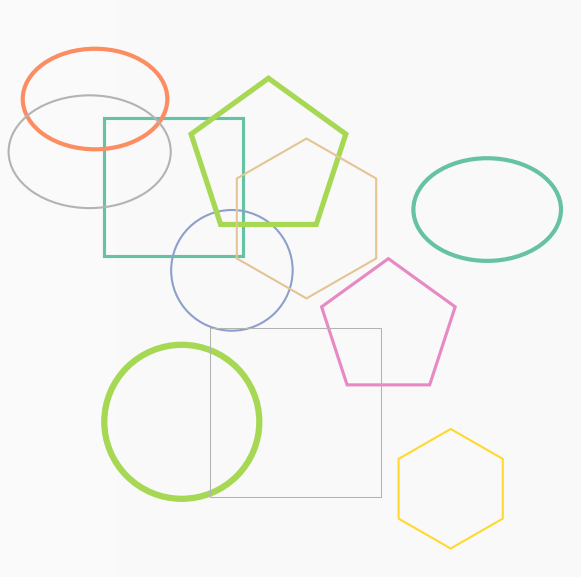[{"shape": "square", "thickness": 1.5, "radius": 0.6, "center": [0.298, 0.675]}, {"shape": "oval", "thickness": 2, "radius": 0.63, "center": [0.838, 0.636]}, {"shape": "oval", "thickness": 2, "radius": 0.62, "center": [0.164, 0.828]}, {"shape": "circle", "thickness": 1, "radius": 0.52, "center": [0.399, 0.531]}, {"shape": "pentagon", "thickness": 1.5, "radius": 0.6, "center": [0.668, 0.43]}, {"shape": "circle", "thickness": 3, "radius": 0.67, "center": [0.313, 0.269]}, {"shape": "pentagon", "thickness": 2.5, "radius": 0.7, "center": [0.462, 0.724]}, {"shape": "hexagon", "thickness": 1, "radius": 0.52, "center": [0.775, 0.153]}, {"shape": "hexagon", "thickness": 1, "radius": 0.69, "center": [0.527, 0.621]}, {"shape": "square", "thickness": 0.5, "radius": 0.73, "center": [0.508, 0.284]}, {"shape": "oval", "thickness": 1, "radius": 0.7, "center": [0.154, 0.736]}]